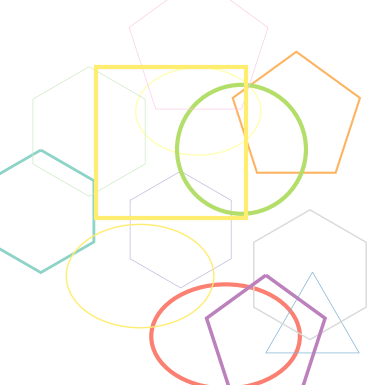[{"shape": "hexagon", "thickness": 2, "radius": 0.8, "center": [0.106, 0.451]}, {"shape": "oval", "thickness": 1, "radius": 0.81, "center": [0.515, 0.711]}, {"shape": "hexagon", "thickness": 0.5, "radius": 0.76, "center": [0.469, 0.404]}, {"shape": "oval", "thickness": 3, "radius": 0.96, "center": [0.586, 0.126]}, {"shape": "triangle", "thickness": 0.5, "radius": 0.7, "center": [0.812, 0.153]}, {"shape": "pentagon", "thickness": 1.5, "radius": 0.87, "center": [0.77, 0.692]}, {"shape": "circle", "thickness": 3, "radius": 0.84, "center": [0.627, 0.612]}, {"shape": "pentagon", "thickness": 0.5, "radius": 0.95, "center": [0.516, 0.87]}, {"shape": "hexagon", "thickness": 1, "radius": 0.84, "center": [0.805, 0.286]}, {"shape": "pentagon", "thickness": 2.5, "radius": 0.81, "center": [0.69, 0.123]}, {"shape": "hexagon", "thickness": 0.5, "radius": 0.84, "center": [0.231, 0.658]}, {"shape": "square", "thickness": 3, "radius": 0.98, "center": [0.444, 0.63]}, {"shape": "oval", "thickness": 1, "radius": 0.96, "center": [0.364, 0.283]}]